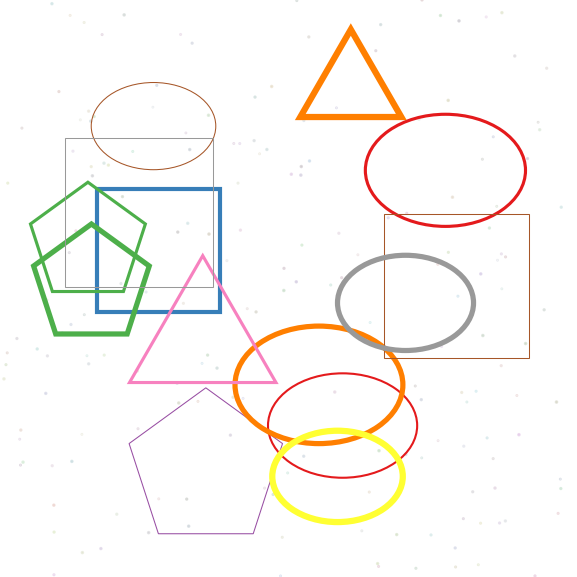[{"shape": "oval", "thickness": 1.5, "radius": 0.69, "center": [0.771, 0.704]}, {"shape": "oval", "thickness": 1, "radius": 0.65, "center": [0.593, 0.262]}, {"shape": "square", "thickness": 2, "radius": 0.53, "center": [0.275, 0.566]}, {"shape": "pentagon", "thickness": 1.5, "radius": 0.52, "center": [0.152, 0.579]}, {"shape": "pentagon", "thickness": 2.5, "radius": 0.53, "center": [0.158, 0.506]}, {"shape": "pentagon", "thickness": 0.5, "radius": 0.7, "center": [0.356, 0.188]}, {"shape": "triangle", "thickness": 3, "radius": 0.5, "center": [0.607, 0.847]}, {"shape": "oval", "thickness": 2.5, "radius": 0.73, "center": [0.552, 0.333]}, {"shape": "oval", "thickness": 3, "radius": 0.56, "center": [0.584, 0.174]}, {"shape": "square", "thickness": 0.5, "radius": 0.62, "center": [0.79, 0.503]}, {"shape": "oval", "thickness": 0.5, "radius": 0.54, "center": [0.266, 0.781]}, {"shape": "triangle", "thickness": 1.5, "radius": 0.73, "center": [0.351, 0.41]}, {"shape": "oval", "thickness": 2.5, "radius": 0.59, "center": [0.702, 0.475]}, {"shape": "square", "thickness": 0.5, "radius": 0.64, "center": [0.24, 0.631]}]